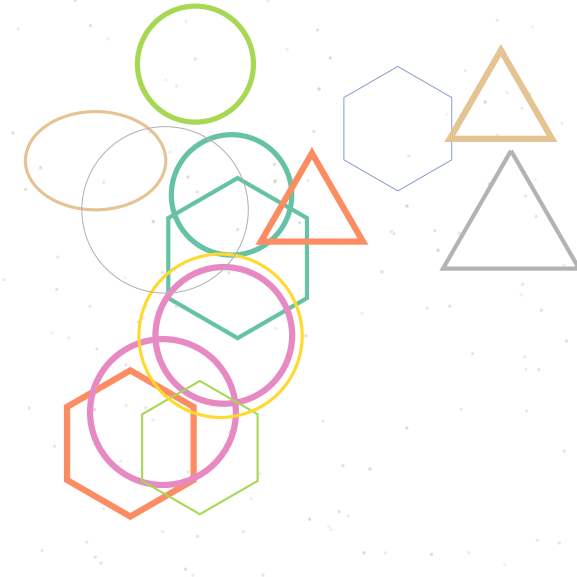[{"shape": "hexagon", "thickness": 2, "radius": 0.69, "center": [0.411, 0.552]}, {"shape": "circle", "thickness": 2.5, "radius": 0.52, "center": [0.401, 0.662]}, {"shape": "triangle", "thickness": 3, "radius": 0.51, "center": [0.54, 0.632]}, {"shape": "hexagon", "thickness": 3, "radius": 0.63, "center": [0.226, 0.231]}, {"shape": "hexagon", "thickness": 0.5, "radius": 0.54, "center": [0.689, 0.776]}, {"shape": "circle", "thickness": 3, "radius": 0.63, "center": [0.282, 0.286]}, {"shape": "circle", "thickness": 3, "radius": 0.59, "center": [0.388, 0.418]}, {"shape": "hexagon", "thickness": 1, "radius": 0.58, "center": [0.346, 0.224]}, {"shape": "circle", "thickness": 2.5, "radius": 0.5, "center": [0.338, 0.888]}, {"shape": "circle", "thickness": 1.5, "radius": 0.71, "center": [0.382, 0.418]}, {"shape": "triangle", "thickness": 3, "radius": 0.51, "center": [0.867, 0.81]}, {"shape": "oval", "thickness": 1.5, "radius": 0.61, "center": [0.166, 0.721]}, {"shape": "triangle", "thickness": 2, "radius": 0.68, "center": [0.885, 0.602]}, {"shape": "circle", "thickness": 0.5, "radius": 0.72, "center": [0.286, 0.636]}]